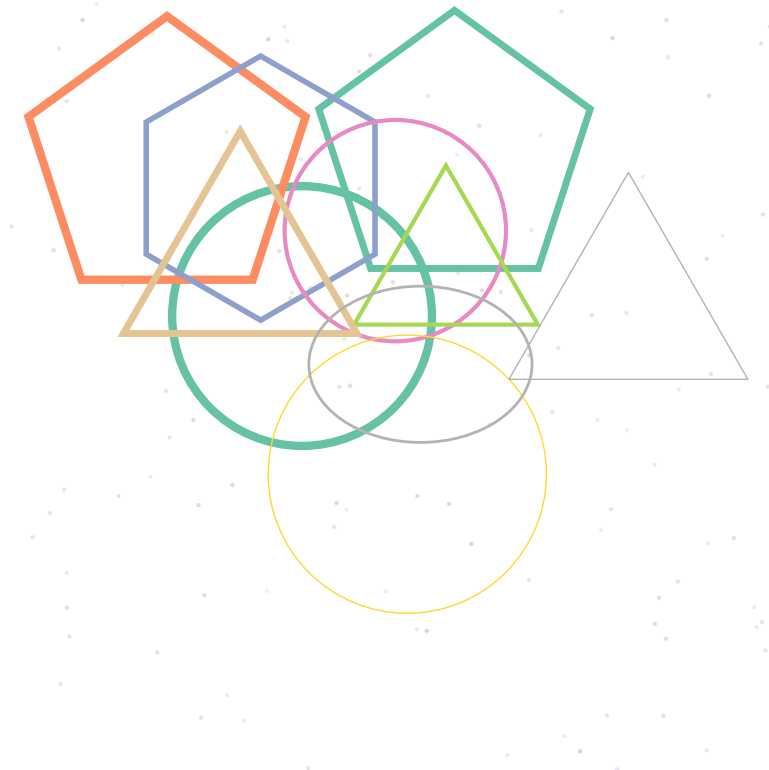[{"shape": "pentagon", "thickness": 2.5, "radius": 0.93, "center": [0.59, 0.801]}, {"shape": "circle", "thickness": 3, "radius": 0.84, "center": [0.392, 0.59]}, {"shape": "pentagon", "thickness": 3, "radius": 0.95, "center": [0.217, 0.79]}, {"shape": "hexagon", "thickness": 2, "radius": 0.86, "center": [0.338, 0.756]}, {"shape": "circle", "thickness": 1.5, "radius": 0.72, "center": [0.513, 0.7]}, {"shape": "triangle", "thickness": 1.5, "radius": 0.69, "center": [0.579, 0.647]}, {"shape": "circle", "thickness": 0.5, "radius": 0.9, "center": [0.529, 0.384]}, {"shape": "triangle", "thickness": 2.5, "radius": 0.88, "center": [0.312, 0.654]}, {"shape": "oval", "thickness": 1, "radius": 0.72, "center": [0.546, 0.527]}, {"shape": "triangle", "thickness": 0.5, "radius": 0.9, "center": [0.816, 0.597]}]